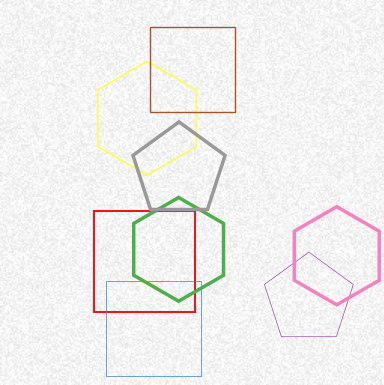[{"shape": "square", "thickness": 1.5, "radius": 0.65, "center": [0.375, 0.32]}, {"shape": "square", "thickness": 0.5, "radius": 0.62, "center": [0.399, 0.146]}, {"shape": "hexagon", "thickness": 2.5, "radius": 0.67, "center": [0.464, 0.352]}, {"shape": "pentagon", "thickness": 0.5, "radius": 0.61, "center": [0.802, 0.224]}, {"shape": "hexagon", "thickness": 1, "radius": 0.74, "center": [0.382, 0.693]}, {"shape": "square", "thickness": 1, "radius": 0.55, "center": [0.5, 0.82]}, {"shape": "hexagon", "thickness": 2.5, "radius": 0.64, "center": [0.875, 0.336]}, {"shape": "pentagon", "thickness": 2.5, "radius": 0.63, "center": [0.465, 0.558]}]